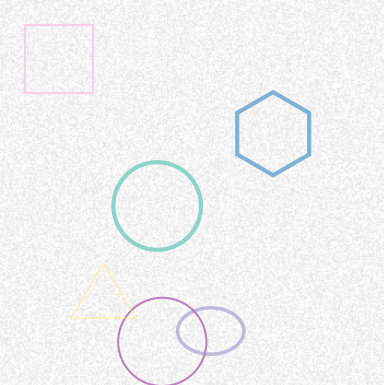[{"shape": "circle", "thickness": 3, "radius": 0.57, "center": [0.408, 0.465]}, {"shape": "oval", "thickness": 2.5, "radius": 0.43, "center": [0.547, 0.14]}, {"shape": "hexagon", "thickness": 3, "radius": 0.54, "center": [0.71, 0.653]}, {"shape": "square", "thickness": 1.5, "radius": 0.44, "center": [0.154, 0.847]}, {"shape": "circle", "thickness": 1.5, "radius": 0.57, "center": [0.422, 0.112]}, {"shape": "triangle", "thickness": 0.5, "radius": 0.48, "center": [0.269, 0.221]}]